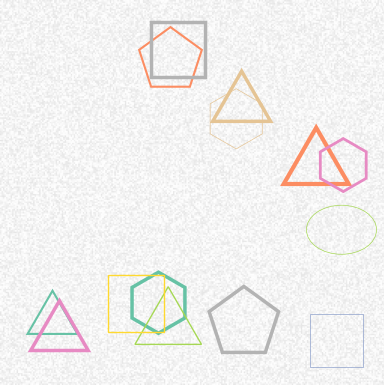[{"shape": "triangle", "thickness": 1.5, "radius": 0.37, "center": [0.136, 0.17]}, {"shape": "hexagon", "thickness": 2.5, "radius": 0.4, "center": [0.412, 0.214]}, {"shape": "triangle", "thickness": 3, "radius": 0.49, "center": [0.821, 0.571]}, {"shape": "pentagon", "thickness": 1.5, "radius": 0.43, "center": [0.443, 0.844]}, {"shape": "square", "thickness": 0.5, "radius": 0.34, "center": [0.874, 0.116]}, {"shape": "hexagon", "thickness": 2, "radius": 0.34, "center": [0.892, 0.571]}, {"shape": "triangle", "thickness": 2.5, "radius": 0.43, "center": [0.154, 0.133]}, {"shape": "oval", "thickness": 0.5, "radius": 0.45, "center": [0.887, 0.403]}, {"shape": "triangle", "thickness": 1, "radius": 0.5, "center": [0.437, 0.155]}, {"shape": "square", "thickness": 1, "radius": 0.37, "center": [0.353, 0.211]}, {"shape": "triangle", "thickness": 2.5, "radius": 0.43, "center": [0.628, 0.728]}, {"shape": "hexagon", "thickness": 0.5, "radius": 0.39, "center": [0.614, 0.691]}, {"shape": "square", "thickness": 2.5, "radius": 0.35, "center": [0.462, 0.871]}, {"shape": "pentagon", "thickness": 2.5, "radius": 0.47, "center": [0.633, 0.161]}]